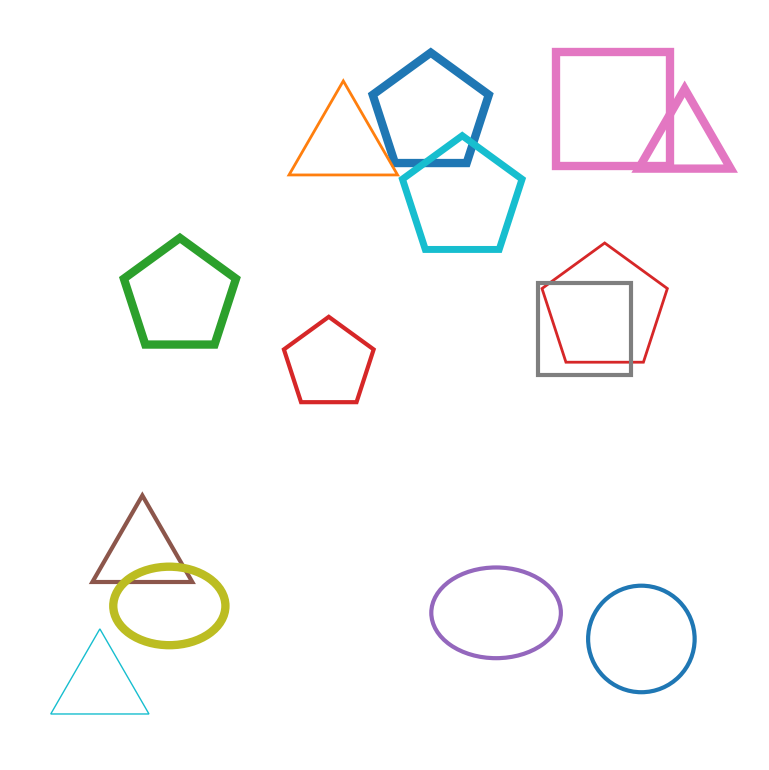[{"shape": "pentagon", "thickness": 3, "radius": 0.4, "center": [0.559, 0.852]}, {"shape": "circle", "thickness": 1.5, "radius": 0.35, "center": [0.833, 0.17]}, {"shape": "triangle", "thickness": 1, "radius": 0.41, "center": [0.446, 0.813]}, {"shape": "pentagon", "thickness": 3, "radius": 0.38, "center": [0.234, 0.614]}, {"shape": "pentagon", "thickness": 1.5, "radius": 0.31, "center": [0.427, 0.527]}, {"shape": "pentagon", "thickness": 1, "radius": 0.43, "center": [0.785, 0.599]}, {"shape": "oval", "thickness": 1.5, "radius": 0.42, "center": [0.644, 0.204]}, {"shape": "triangle", "thickness": 1.5, "radius": 0.37, "center": [0.185, 0.282]}, {"shape": "square", "thickness": 3, "radius": 0.37, "center": [0.796, 0.858]}, {"shape": "triangle", "thickness": 3, "radius": 0.35, "center": [0.889, 0.816]}, {"shape": "square", "thickness": 1.5, "radius": 0.3, "center": [0.759, 0.573]}, {"shape": "oval", "thickness": 3, "radius": 0.36, "center": [0.22, 0.213]}, {"shape": "triangle", "thickness": 0.5, "radius": 0.37, "center": [0.13, 0.11]}, {"shape": "pentagon", "thickness": 2.5, "radius": 0.41, "center": [0.6, 0.742]}]